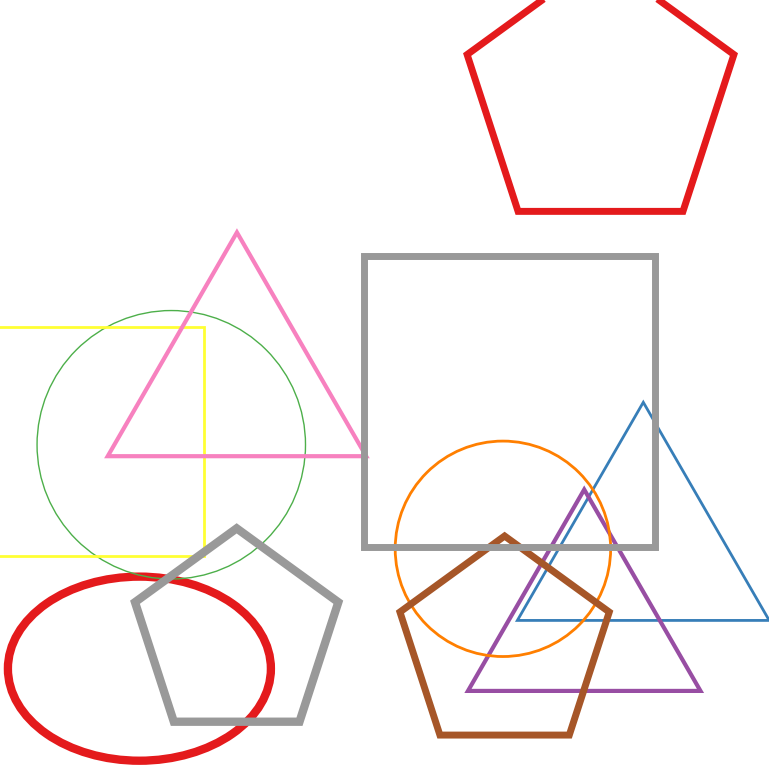[{"shape": "pentagon", "thickness": 2.5, "radius": 0.91, "center": [0.78, 0.873]}, {"shape": "oval", "thickness": 3, "radius": 0.85, "center": [0.181, 0.132]}, {"shape": "triangle", "thickness": 1, "radius": 0.94, "center": [0.835, 0.289]}, {"shape": "circle", "thickness": 0.5, "radius": 0.87, "center": [0.222, 0.422]}, {"shape": "triangle", "thickness": 1.5, "radius": 0.87, "center": [0.759, 0.19]}, {"shape": "circle", "thickness": 1, "radius": 0.7, "center": [0.653, 0.287]}, {"shape": "square", "thickness": 1, "radius": 0.74, "center": [0.117, 0.427]}, {"shape": "pentagon", "thickness": 2.5, "radius": 0.71, "center": [0.655, 0.161]}, {"shape": "triangle", "thickness": 1.5, "radius": 0.97, "center": [0.308, 0.504]}, {"shape": "square", "thickness": 2.5, "radius": 0.95, "center": [0.662, 0.479]}, {"shape": "pentagon", "thickness": 3, "radius": 0.69, "center": [0.307, 0.175]}]